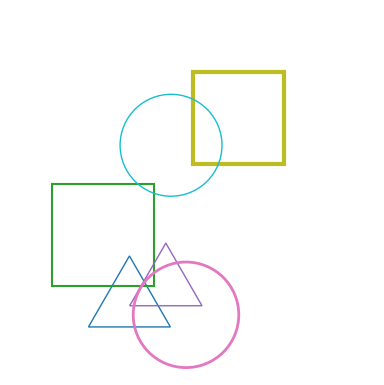[{"shape": "triangle", "thickness": 1, "radius": 0.61, "center": [0.336, 0.212]}, {"shape": "square", "thickness": 1.5, "radius": 0.66, "center": [0.267, 0.389]}, {"shape": "triangle", "thickness": 1, "radius": 0.54, "center": [0.431, 0.26]}, {"shape": "circle", "thickness": 2, "radius": 0.69, "center": [0.483, 0.182]}, {"shape": "square", "thickness": 3, "radius": 0.59, "center": [0.619, 0.694]}, {"shape": "circle", "thickness": 1, "radius": 0.66, "center": [0.444, 0.623]}]